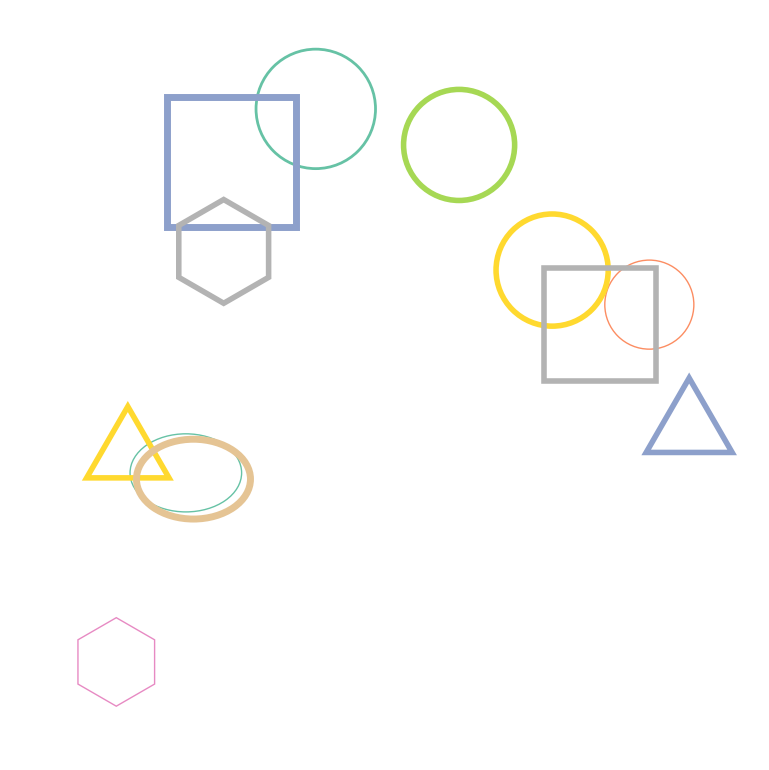[{"shape": "oval", "thickness": 0.5, "radius": 0.36, "center": [0.241, 0.386]}, {"shape": "circle", "thickness": 1, "radius": 0.39, "center": [0.41, 0.859]}, {"shape": "circle", "thickness": 0.5, "radius": 0.29, "center": [0.843, 0.604]}, {"shape": "triangle", "thickness": 2, "radius": 0.32, "center": [0.895, 0.445]}, {"shape": "square", "thickness": 2.5, "radius": 0.42, "center": [0.301, 0.79]}, {"shape": "hexagon", "thickness": 0.5, "radius": 0.29, "center": [0.151, 0.14]}, {"shape": "circle", "thickness": 2, "radius": 0.36, "center": [0.596, 0.812]}, {"shape": "triangle", "thickness": 2, "radius": 0.31, "center": [0.166, 0.41]}, {"shape": "circle", "thickness": 2, "radius": 0.36, "center": [0.717, 0.649]}, {"shape": "oval", "thickness": 2.5, "radius": 0.37, "center": [0.251, 0.378]}, {"shape": "square", "thickness": 2, "radius": 0.37, "center": [0.779, 0.579]}, {"shape": "hexagon", "thickness": 2, "radius": 0.34, "center": [0.291, 0.674]}]